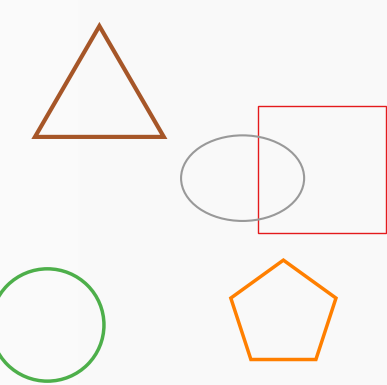[{"shape": "square", "thickness": 1, "radius": 0.83, "center": [0.83, 0.56]}, {"shape": "circle", "thickness": 2.5, "radius": 0.73, "center": [0.122, 0.156]}, {"shape": "pentagon", "thickness": 2.5, "radius": 0.71, "center": [0.731, 0.182]}, {"shape": "triangle", "thickness": 3, "radius": 0.96, "center": [0.257, 0.74]}, {"shape": "oval", "thickness": 1.5, "radius": 0.79, "center": [0.626, 0.537]}]